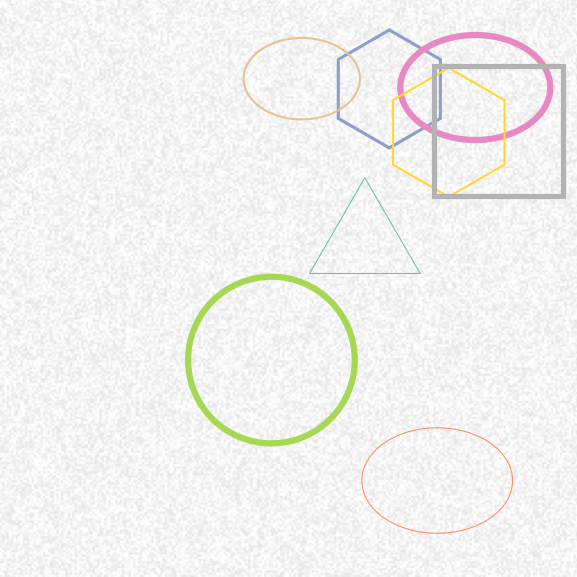[{"shape": "triangle", "thickness": 0.5, "radius": 0.55, "center": [0.632, 0.581]}, {"shape": "oval", "thickness": 0.5, "radius": 0.65, "center": [0.757, 0.167]}, {"shape": "hexagon", "thickness": 1.5, "radius": 0.51, "center": [0.674, 0.845]}, {"shape": "oval", "thickness": 3, "radius": 0.65, "center": [0.823, 0.848]}, {"shape": "circle", "thickness": 3, "radius": 0.72, "center": [0.47, 0.376]}, {"shape": "hexagon", "thickness": 1, "radius": 0.56, "center": [0.777, 0.77]}, {"shape": "oval", "thickness": 1, "radius": 0.5, "center": [0.523, 0.863]}, {"shape": "square", "thickness": 2.5, "radius": 0.56, "center": [0.863, 0.772]}]